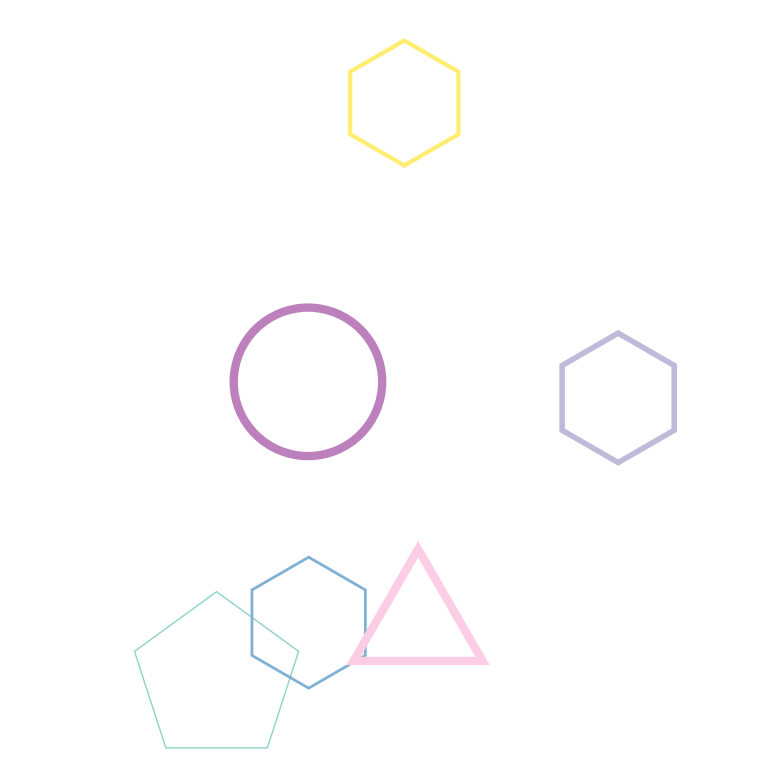[{"shape": "pentagon", "thickness": 0.5, "radius": 0.56, "center": [0.281, 0.119]}, {"shape": "hexagon", "thickness": 2, "radius": 0.42, "center": [0.803, 0.483]}, {"shape": "hexagon", "thickness": 1, "radius": 0.43, "center": [0.401, 0.191]}, {"shape": "triangle", "thickness": 3, "radius": 0.48, "center": [0.543, 0.19]}, {"shape": "circle", "thickness": 3, "radius": 0.48, "center": [0.4, 0.504]}, {"shape": "hexagon", "thickness": 1.5, "radius": 0.41, "center": [0.525, 0.866]}]